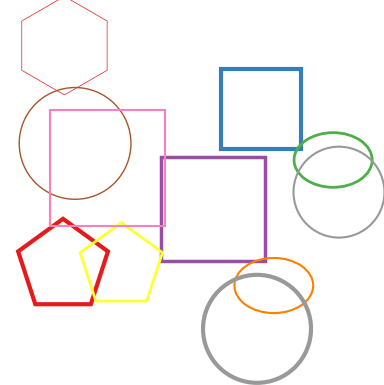[{"shape": "pentagon", "thickness": 3, "radius": 0.61, "center": [0.164, 0.309]}, {"shape": "hexagon", "thickness": 0.5, "radius": 0.64, "center": [0.167, 0.881]}, {"shape": "square", "thickness": 3, "radius": 0.52, "center": [0.678, 0.717]}, {"shape": "oval", "thickness": 2, "radius": 0.51, "center": [0.865, 0.584]}, {"shape": "square", "thickness": 2.5, "radius": 0.67, "center": [0.554, 0.458]}, {"shape": "oval", "thickness": 1.5, "radius": 0.51, "center": [0.711, 0.258]}, {"shape": "pentagon", "thickness": 2, "radius": 0.56, "center": [0.315, 0.309]}, {"shape": "circle", "thickness": 1, "radius": 0.73, "center": [0.195, 0.628]}, {"shape": "square", "thickness": 1.5, "radius": 0.75, "center": [0.279, 0.564]}, {"shape": "circle", "thickness": 1.5, "radius": 0.59, "center": [0.88, 0.501]}, {"shape": "circle", "thickness": 3, "radius": 0.7, "center": [0.668, 0.146]}]